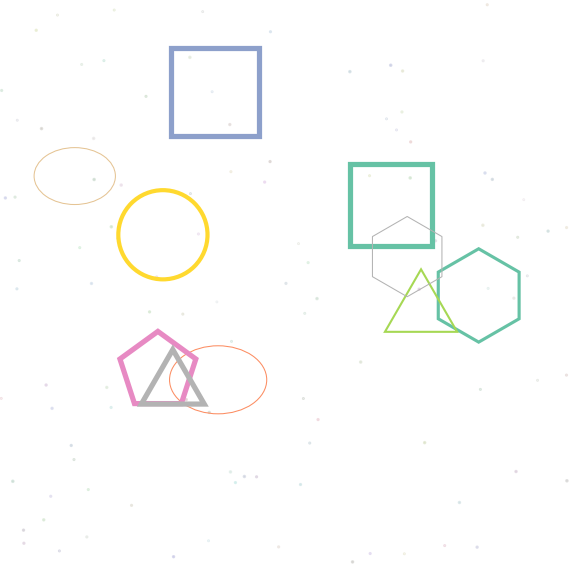[{"shape": "square", "thickness": 2.5, "radius": 0.35, "center": [0.677, 0.644]}, {"shape": "hexagon", "thickness": 1.5, "radius": 0.4, "center": [0.829, 0.488]}, {"shape": "oval", "thickness": 0.5, "radius": 0.42, "center": [0.378, 0.341]}, {"shape": "square", "thickness": 2.5, "radius": 0.38, "center": [0.372, 0.84]}, {"shape": "pentagon", "thickness": 2.5, "radius": 0.35, "center": [0.273, 0.356]}, {"shape": "triangle", "thickness": 1, "radius": 0.36, "center": [0.729, 0.461]}, {"shape": "circle", "thickness": 2, "radius": 0.39, "center": [0.282, 0.593]}, {"shape": "oval", "thickness": 0.5, "radius": 0.35, "center": [0.129, 0.694]}, {"shape": "triangle", "thickness": 2.5, "radius": 0.31, "center": [0.299, 0.331]}, {"shape": "hexagon", "thickness": 0.5, "radius": 0.35, "center": [0.705, 0.555]}]